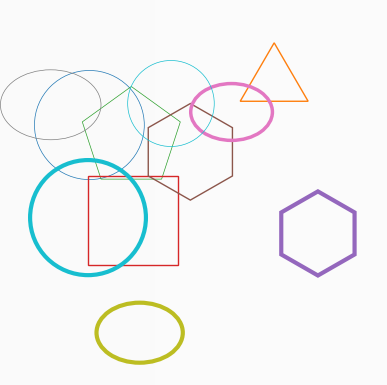[{"shape": "circle", "thickness": 0.5, "radius": 0.71, "center": [0.231, 0.675]}, {"shape": "triangle", "thickness": 1, "radius": 0.51, "center": [0.708, 0.788]}, {"shape": "pentagon", "thickness": 0.5, "radius": 0.66, "center": [0.339, 0.642]}, {"shape": "square", "thickness": 1, "radius": 0.58, "center": [0.344, 0.427]}, {"shape": "hexagon", "thickness": 3, "radius": 0.55, "center": [0.82, 0.394]}, {"shape": "hexagon", "thickness": 1, "radius": 0.63, "center": [0.491, 0.606]}, {"shape": "oval", "thickness": 2.5, "radius": 0.53, "center": [0.598, 0.709]}, {"shape": "oval", "thickness": 0.5, "radius": 0.65, "center": [0.131, 0.728]}, {"shape": "oval", "thickness": 3, "radius": 0.56, "center": [0.36, 0.136]}, {"shape": "circle", "thickness": 3, "radius": 0.75, "center": [0.227, 0.435]}, {"shape": "circle", "thickness": 0.5, "radius": 0.56, "center": [0.441, 0.731]}]